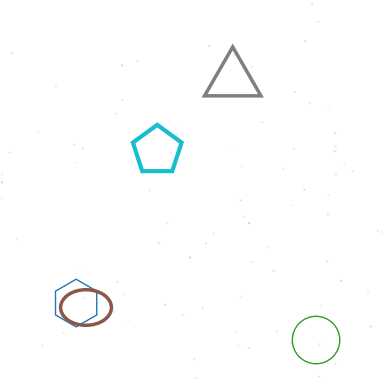[{"shape": "hexagon", "thickness": 1, "radius": 0.31, "center": [0.198, 0.213]}, {"shape": "circle", "thickness": 1, "radius": 0.31, "center": [0.821, 0.117]}, {"shape": "oval", "thickness": 2.5, "radius": 0.33, "center": [0.223, 0.201]}, {"shape": "triangle", "thickness": 2.5, "radius": 0.42, "center": [0.604, 0.793]}, {"shape": "pentagon", "thickness": 3, "radius": 0.33, "center": [0.408, 0.609]}]